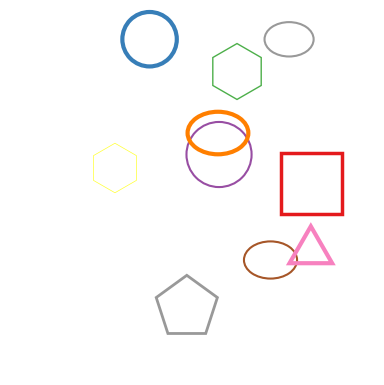[{"shape": "square", "thickness": 2.5, "radius": 0.4, "center": [0.81, 0.523]}, {"shape": "circle", "thickness": 3, "radius": 0.35, "center": [0.389, 0.898]}, {"shape": "hexagon", "thickness": 1, "radius": 0.36, "center": [0.616, 0.814]}, {"shape": "circle", "thickness": 1.5, "radius": 0.42, "center": [0.569, 0.599]}, {"shape": "oval", "thickness": 3, "radius": 0.39, "center": [0.566, 0.654]}, {"shape": "hexagon", "thickness": 0.5, "radius": 0.32, "center": [0.299, 0.564]}, {"shape": "oval", "thickness": 1.5, "radius": 0.34, "center": [0.703, 0.325]}, {"shape": "triangle", "thickness": 3, "radius": 0.32, "center": [0.807, 0.348]}, {"shape": "oval", "thickness": 1.5, "radius": 0.32, "center": [0.751, 0.898]}, {"shape": "pentagon", "thickness": 2, "radius": 0.42, "center": [0.485, 0.201]}]